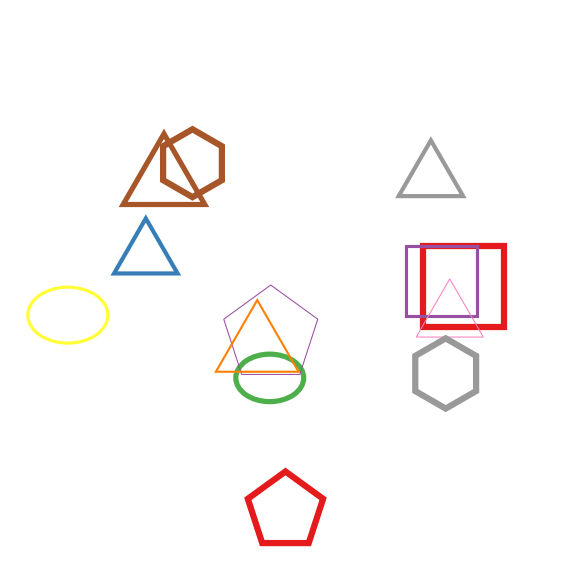[{"shape": "square", "thickness": 3, "radius": 0.35, "center": [0.803, 0.503]}, {"shape": "pentagon", "thickness": 3, "radius": 0.34, "center": [0.494, 0.114]}, {"shape": "triangle", "thickness": 2, "radius": 0.32, "center": [0.252, 0.557]}, {"shape": "oval", "thickness": 2.5, "radius": 0.29, "center": [0.467, 0.345]}, {"shape": "square", "thickness": 1.5, "radius": 0.3, "center": [0.765, 0.512]}, {"shape": "pentagon", "thickness": 0.5, "radius": 0.43, "center": [0.469, 0.42]}, {"shape": "triangle", "thickness": 1, "radius": 0.41, "center": [0.445, 0.397]}, {"shape": "oval", "thickness": 1.5, "radius": 0.35, "center": [0.117, 0.453]}, {"shape": "hexagon", "thickness": 3, "radius": 0.29, "center": [0.333, 0.717]}, {"shape": "triangle", "thickness": 2.5, "radius": 0.41, "center": [0.284, 0.686]}, {"shape": "triangle", "thickness": 0.5, "radius": 0.34, "center": [0.779, 0.449]}, {"shape": "hexagon", "thickness": 3, "radius": 0.3, "center": [0.772, 0.352]}, {"shape": "triangle", "thickness": 2, "radius": 0.32, "center": [0.746, 0.692]}]